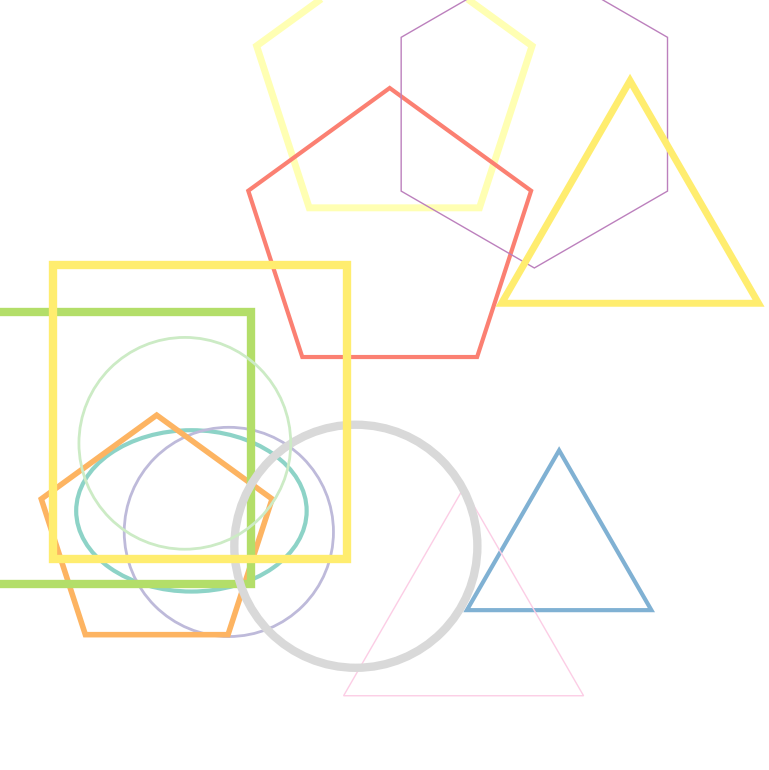[{"shape": "oval", "thickness": 1.5, "radius": 0.75, "center": [0.249, 0.337]}, {"shape": "pentagon", "thickness": 2.5, "radius": 0.94, "center": [0.512, 0.882]}, {"shape": "circle", "thickness": 1, "radius": 0.68, "center": [0.297, 0.309]}, {"shape": "pentagon", "thickness": 1.5, "radius": 0.97, "center": [0.506, 0.693]}, {"shape": "triangle", "thickness": 1.5, "radius": 0.69, "center": [0.726, 0.277]}, {"shape": "pentagon", "thickness": 2, "radius": 0.79, "center": [0.204, 0.303]}, {"shape": "square", "thickness": 3, "radius": 0.88, "center": [0.149, 0.418]}, {"shape": "triangle", "thickness": 0.5, "radius": 0.9, "center": [0.602, 0.186]}, {"shape": "circle", "thickness": 3, "radius": 0.79, "center": [0.462, 0.291]}, {"shape": "hexagon", "thickness": 0.5, "radius": 1.0, "center": [0.694, 0.852]}, {"shape": "circle", "thickness": 1, "radius": 0.69, "center": [0.24, 0.424]}, {"shape": "triangle", "thickness": 2.5, "radius": 0.96, "center": [0.818, 0.702]}, {"shape": "square", "thickness": 3, "radius": 0.96, "center": [0.26, 0.465]}]